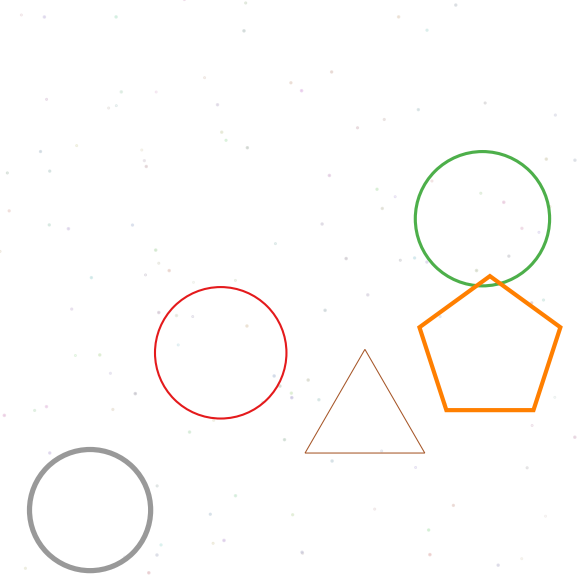[{"shape": "circle", "thickness": 1, "radius": 0.57, "center": [0.382, 0.388]}, {"shape": "circle", "thickness": 1.5, "radius": 0.58, "center": [0.835, 0.62]}, {"shape": "pentagon", "thickness": 2, "radius": 0.64, "center": [0.848, 0.393]}, {"shape": "triangle", "thickness": 0.5, "radius": 0.6, "center": [0.632, 0.275]}, {"shape": "circle", "thickness": 2.5, "radius": 0.52, "center": [0.156, 0.116]}]